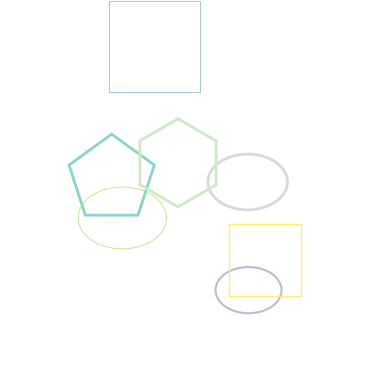[{"shape": "pentagon", "thickness": 2, "radius": 0.58, "center": [0.29, 0.535]}, {"shape": "oval", "thickness": 1.5, "radius": 0.43, "center": [0.646, 0.246]}, {"shape": "square", "thickness": 0.5, "radius": 0.59, "center": [0.401, 0.88]}, {"shape": "oval", "thickness": 0.5, "radius": 0.57, "center": [0.318, 0.434]}, {"shape": "oval", "thickness": 2, "radius": 0.52, "center": [0.643, 0.527]}, {"shape": "hexagon", "thickness": 2, "radius": 0.57, "center": [0.462, 0.577]}, {"shape": "square", "thickness": 1, "radius": 0.47, "center": [0.689, 0.324]}]